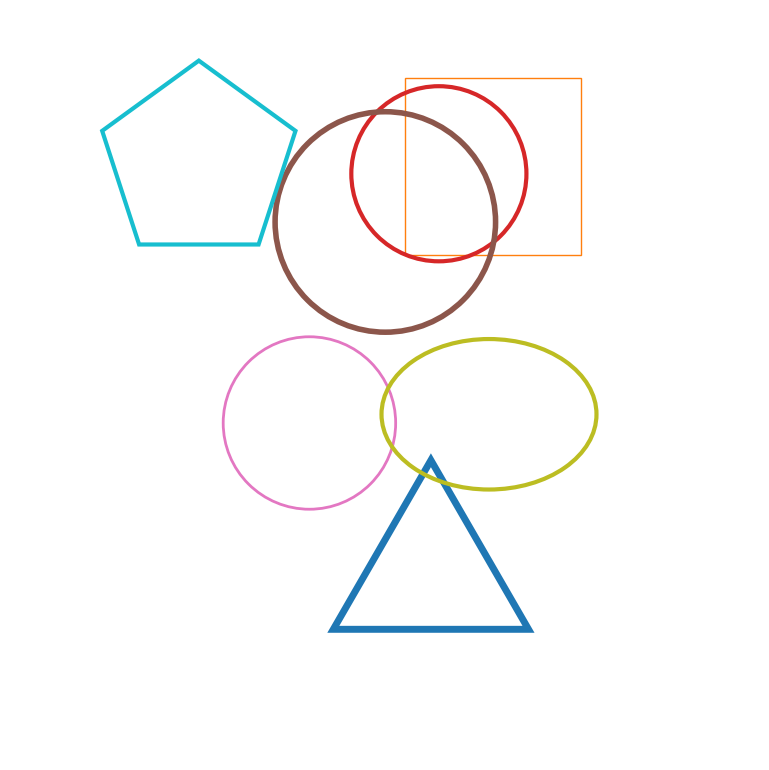[{"shape": "triangle", "thickness": 2.5, "radius": 0.73, "center": [0.56, 0.256]}, {"shape": "square", "thickness": 0.5, "radius": 0.57, "center": [0.64, 0.784]}, {"shape": "circle", "thickness": 1.5, "radius": 0.57, "center": [0.57, 0.774]}, {"shape": "circle", "thickness": 2, "radius": 0.72, "center": [0.5, 0.712]}, {"shape": "circle", "thickness": 1, "radius": 0.56, "center": [0.402, 0.451]}, {"shape": "oval", "thickness": 1.5, "radius": 0.7, "center": [0.635, 0.462]}, {"shape": "pentagon", "thickness": 1.5, "radius": 0.66, "center": [0.258, 0.789]}]